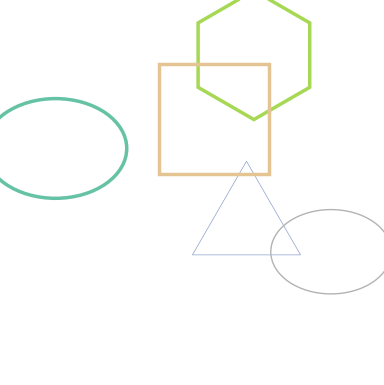[{"shape": "oval", "thickness": 2.5, "radius": 0.92, "center": [0.144, 0.614]}, {"shape": "triangle", "thickness": 0.5, "radius": 0.81, "center": [0.64, 0.419]}, {"shape": "hexagon", "thickness": 2.5, "radius": 0.84, "center": [0.66, 0.857]}, {"shape": "square", "thickness": 2.5, "radius": 0.71, "center": [0.555, 0.691]}, {"shape": "oval", "thickness": 1, "radius": 0.78, "center": [0.86, 0.346]}]